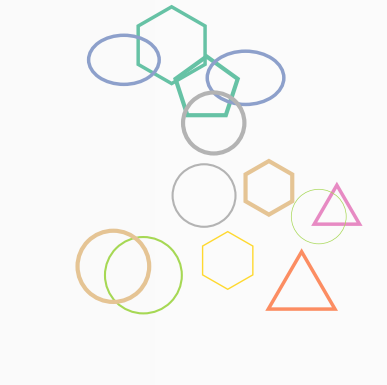[{"shape": "pentagon", "thickness": 3, "radius": 0.42, "center": [0.533, 0.769]}, {"shape": "hexagon", "thickness": 2.5, "radius": 0.5, "center": [0.443, 0.883]}, {"shape": "triangle", "thickness": 2.5, "radius": 0.5, "center": [0.778, 0.247]}, {"shape": "oval", "thickness": 2.5, "radius": 0.46, "center": [0.32, 0.845]}, {"shape": "oval", "thickness": 2.5, "radius": 0.49, "center": [0.634, 0.798]}, {"shape": "triangle", "thickness": 2.5, "radius": 0.34, "center": [0.869, 0.452]}, {"shape": "circle", "thickness": 0.5, "radius": 0.35, "center": [0.823, 0.438]}, {"shape": "circle", "thickness": 1.5, "radius": 0.5, "center": [0.37, 0.285]}, {"shape": "hexagon", "thickness": 1, "radius": 0.37, "center": [0.588, 0.323]}, {"shape": "hexagon", "thickness": 3, "radius": 0.35, "center": [0.694, 0.512]}, {"shape": "circle", "thickness": 3, "radius": 0.46, "center": [0.293, 0.308]}, {"shape": "circle", "thickness": 3, "radius": 0.4, "center": [0.552, 0.681]}, {"shape": "circle", "thickness": 1.5, "radius": 0.41, "center": [0.527, 0.492]}]